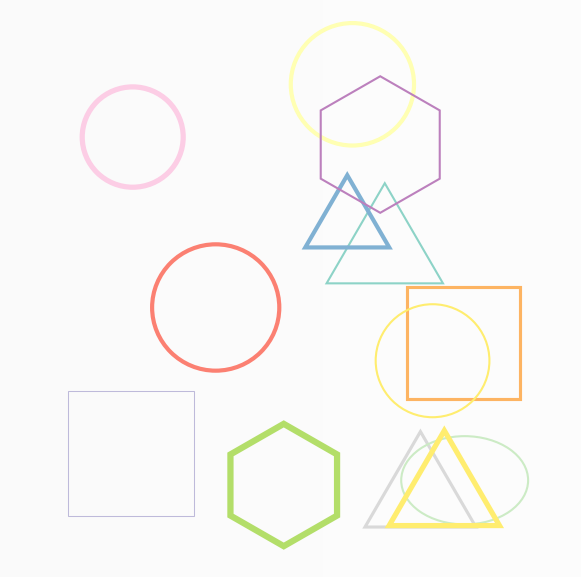[{"shape": "triangle", "thickness": 1, "radius": 0.58, "center": [0.662, 0.566]}, {"shape": "circle", "thickness": 2, "radius": 0.53, "center": [0.606, 0.853]}, {"shape": "square", "thickness": 0.5, "radius": 0.54, "center": [0.225, 0.214]}, {"shape": "circle", "thickness": 2, "radius": 0.55, "center": [0.371, 0.467]}, {"shape": "triangle", "thickness": 2, "radius": 0.42, "center": [0.597, 0.612]}, {"shape": "square", "thickness": 1.5, "radius": 0.49, "center": [0.798, 0.405]}, {"shape": "hexagon", "thickness": 3, "radius": 0.53, "center": [0.488, 0.159]}, {"shape": "circle", "thickness": 2.5, "radius": 0.43, "center": [0.228, 0.762]}, {"shape": "triangle", "thickness": 1.5, "radius": 0.55, "center": [0.723, 0.142]}, {"shape": "hexagon", "thickness": 1, "radius": 0.59, "center": [0.654, 0.749]}, {"shape": "oval", "thickness": 1, "radius": 0.55, "center": [0.799, 0.167]}, {"shape": "circle", "thickness": 1, "radius": 0.49, "center": [0.744, 0.374]}, {"shape": "triangle", "thickness": 2.5, "radius": 0.55, "center": [0.764, 0.144]}]